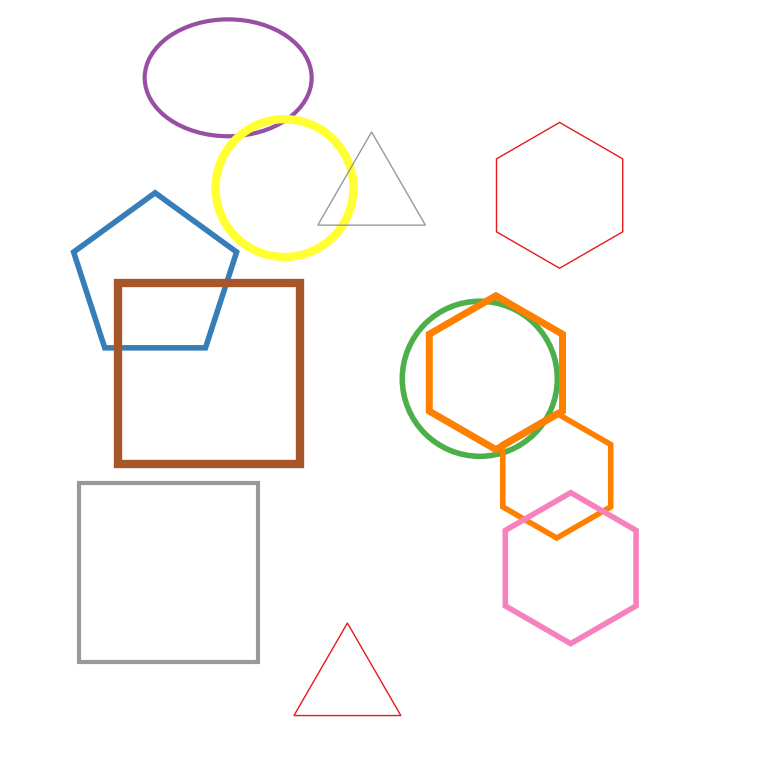[{"shape": "triangle", "thickness": 0.5, "radius": 0.4, "center": [0.451, 0.111]}, {"shape": "hexagon", "thickness": 0.5, "radius": 0.47, "center": [0.727, 0.746]}, {"shape": "pentagon", "thickness": 2, "radius": 0.56, "center": [0.201, 0.638]}, {"shape": "circle", "thickness": 2, "radius": 0.5, "center": [0.623, 0.508]}, {"shape": "oval", "thickness": 1.5, "radius": 0.54, "center": [0.296, 0.899]}, {"shape": "hexagon", "thickness": 2.5, "radius": 0.5, "center": [0.644, 0.516]}, {"shape": "hexagon", "thickness": 2, "radius": 0.4, "center": [0.723, 0.382]}, {"shape": "circle", "thickness": 3, "radius": 0.45, "center": [0.369, 0.756]}, {"shape": "square", "thickness": 3, "radius": 0.59, "center": [0.271, 0.515]}, {"shape": "hexagon", "thickness": 2, "radius": 0.49, "center": [0.741, 0.262]}, {"shape": "triangle", "thickness": 0.5, "radius": 0.4, "center": [0.483, 0.748]}, {"shape": "square", "thickness": 1.5, "radius": 0.58, "center": [0.219, 0.257]}]